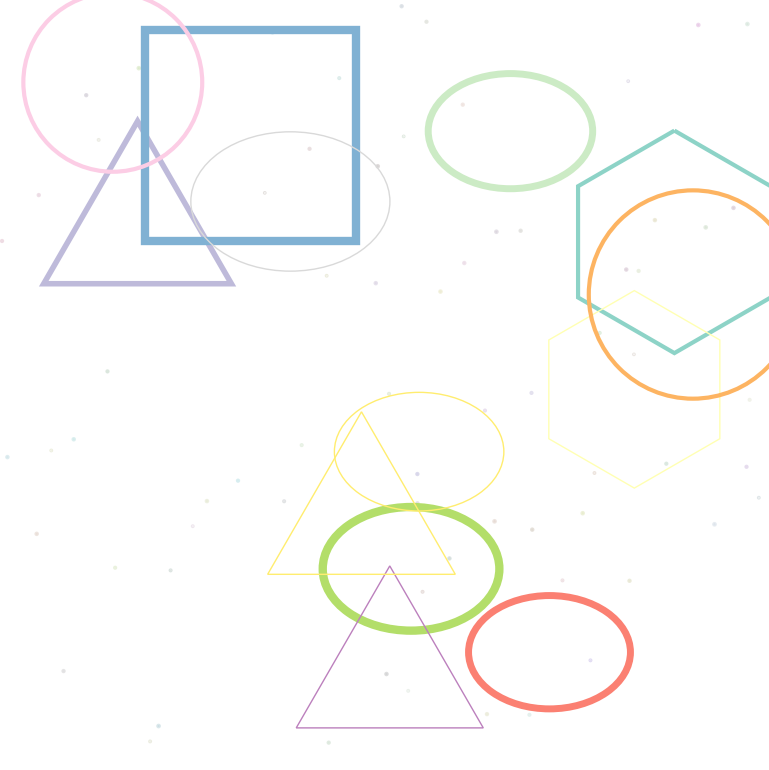[{"shape": "hexagon", "thickness": 1.5, "radius": 0.72, "center": [0.876, 0.686]}, {"shape": "hexagon", "thickness": 0.5, "radius": 0.64, "center": [0.824, 0.494]}, {"shape": "triangle", "thickness": 2, "radius": 0.7, "center": [0.179, 0.702]}, {"shape": "oval", "thickness": 2.5, "radius": 0.53, "center": [0.714, 0.153]}, {"shape": "square", "thickness": 3, "radius": 0.69, "center": [0.326, 0.824]}, {"shape": "circle", "thickness": 1.5, "radius": 0.68, "center": [0.9, 0.618]}, {"shape": "oval", "thickness": 3, "radius": 0.57, "center": [0.534, 0.261]}, {"shape": "circle", "thickness": 1.5, "radius": 0.58, "center": [0.146, 0.893]}, {"shape": "oval", "thickness": 0.5, "radius": 0.65, "center": [0.377, 0.738]}, {"shape": "triangle", "thickness": 0.5, "radius": 0.7, "center": [0.506, 0.125]}, {"shape": "oval", "thickness": 2.5, "radius": 0.53, "center": [0.663, 0.83]}, {"shape": "triangle", "thickness": 0.5, "radius": 0.7, "center": [0.469, 0.324]}, {"shape": "oval", "thickness": 0.5, "radius": 0.55, "center": [0.544, 0.413]}]